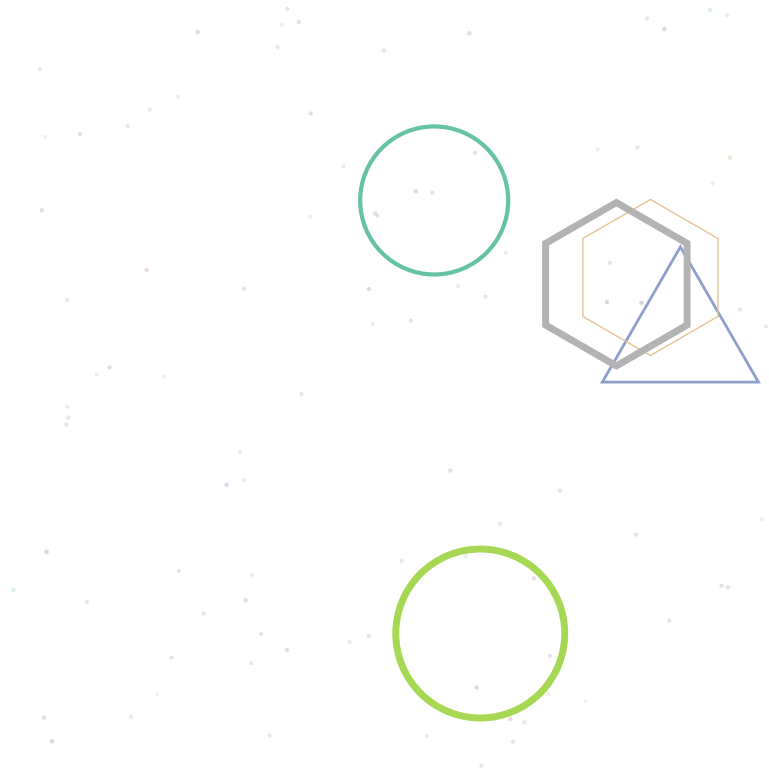[{"shape": "circle", "thickness": 1.5, "radius": 0.48, "center": [0.564, 0.74]}, {"shape": "triangle", "thickness": 1, "radius": 0.59, "center": [0.884, 0.562]}, {"shape": "circle", "thickness": 2.5, "radius": 0.55, "center": [0.624, 0.177]}, {"shape": "hexagon", "thickness": 0.5, "radius": 0.51, "center": [0.845, 0.64]}, {"shape": "hexagon", "thickness": 2.5, "radius": 0.53, "center": [0.8, 0.631]}]